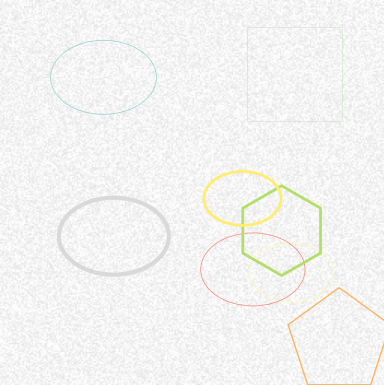[{"shape": "oval", "thickness": 0.5, "radius": 0.69, "center": [0.269, 0.799]}, {"shape": "oval", "thickness": 0.5, "radius": 0.54, "center": [0.757, 0.292]}, {"shape": "oval", "thickness": 0.5, "radius": 0.68, "center": [0.657, 0.3]}, {"shape": "pentagon", "thickness": 1, "radius": 0.7, "center": [0.881, 0.113]}, {"shape": "hexagon", "thickness": 2, "radius": 0.58, "center": [0.732, 0.401]}, {"shape": "oval", "thickness": 3, "radius": 0.71, "center": [0.296, 0.387]}, {"shape": "square", "thickness": 0.5, "radius": 0.61, "center": [0.765, 0.808]}, {"shape": "oval", "thickness": 2, "radius": 0.5, "center": [0.63, 0.485]}]